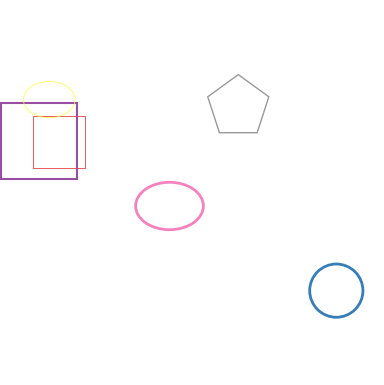[{"shape": "square", "thickness": 0.5, "radius": 0.34, "center": [0.154, 0.632]}, {"shape": "circle", "thickness": 2, "radius": 0.35, "center": [0.874, 0.245]}, {"shape": "square", "thickness": 1.5, "radius": 0.49, "center": [0.101, 0.634]}, {"shape": "oval", "thickness": 0.5, "radius": 0.34, "center": [0.128, 0.741]}, {"shape": "oval", "thickness": 2, "radius": 0.44, "center": [0.44, 0.465]}, {"shape": "pentagon", "thickness": 1, "radius": 0.42, "center": [0.619, 0.723]}]